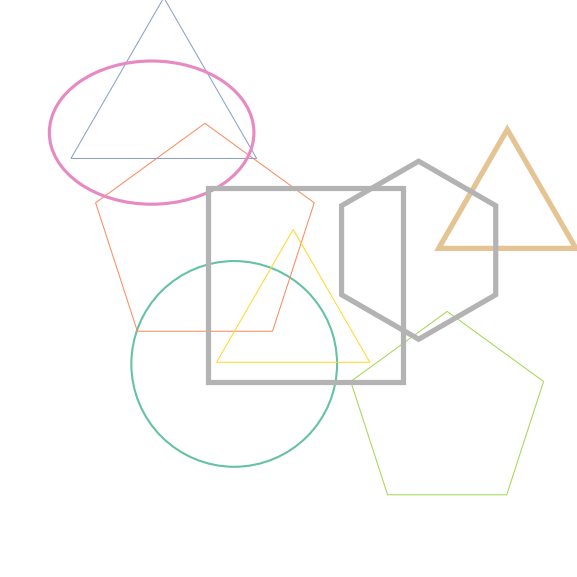[{"shape": "circle", "thickness": 1, "radius": 0.89, "center": [0.406, 0.369]}, {"shape": "pentagon", "thickness": 0.5, "radius": 1.0, "center": [0.355, 0.587]}, {"shape": "triangle", "thickness": 0.5, "radius": 0.93, "center": [0.284, 0.818]}, {"shape": "oval", "thickness": 1.5, "radius": 0.89, "center": [0.263, 0.769]}, {"shape": "pentagon", "thickness": 0.5, "radius": 0.88, "center": [0.774, 0.284]}, {"shape": "triangle", "thickness": 0.5, "radius": 0.77, "center": [0.508, 0.448]}, {"shape": "triangle", "thickness": 2.5, "radius": 0.69, "center": [0.878, 0.638]}, {"shape": "square", "thickness": 2.5, "radius": 0.84, "center": [0.529, 0.505]}, {"shape": "hexagon", "thickness": 2.5, "radius": 0.77, "center": [0.725, 0.566]}]